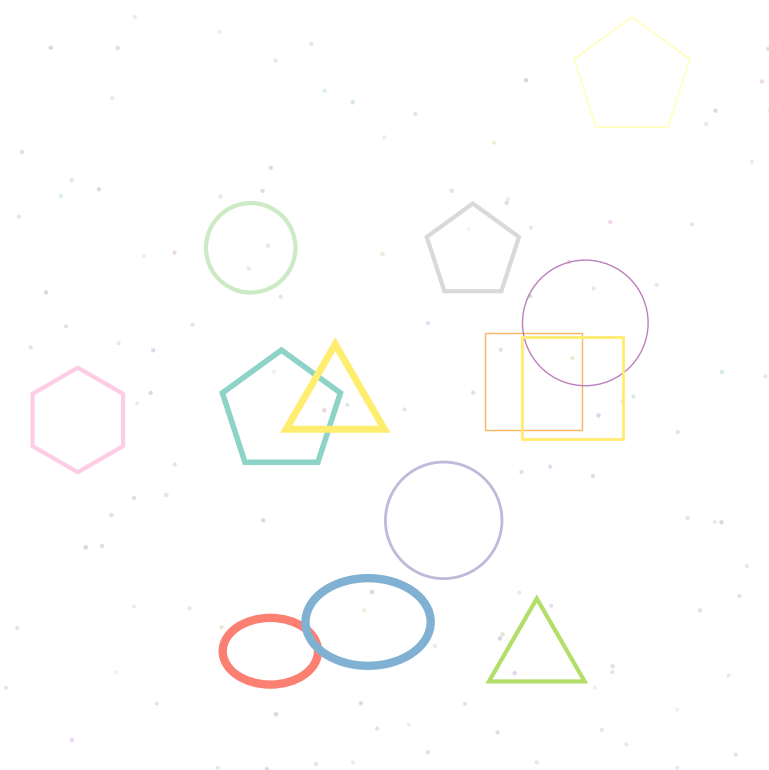[{"shape": "pentagon", "thickness": 2, "radius": 0.4, "center": [0.365, 0.465]}, {"shape": "pentagon", "thickness": 0.5, "radius": 0.4, "center": [0.821, 0.899]}, {"shape": "circle", "thickness": 1, "radius": 0.38, "center": [0.576, 0.324]}, {"shape": "oval", "thickness": 3, "radius": 0.31, "center": [0.351, 0.154]}, {"shape": "oval", "thickness": 3, "radius": 0.41, "center": [0.478, 0.192]}, {"shape": "square", "thickness": 0.5, "radius": 0.32, "center": [0.693, 0.504]}, {"shape": "triangle", "thickness": 1.5, "radius": 0.36, "center": [0.697, 0.151]}, {"shape": "hexagon", "thickness": 1.5, "radius": 0.34, "center": [0.101, 0.455]}, {"shape": "pentagon", "thickness": 1.5, "radius": 0.31, "center": [0.614, 0.673]}, {"shape": "circle", "thickness": 0.5, "radius": 0.41, "center": [0.76, 0.581]}, {"shape": "circle", "thickness": 1.5, "radius": 0.29, "center": [0.326, 0.678]}, {"shape": "triangle", "thickness": 2.5, "radius": 0.37, "center": [0.435, 0.479]}, {"shape": "square", "thickness": 1, "radius": 0.33, "center": [0.743, 0.496]}]